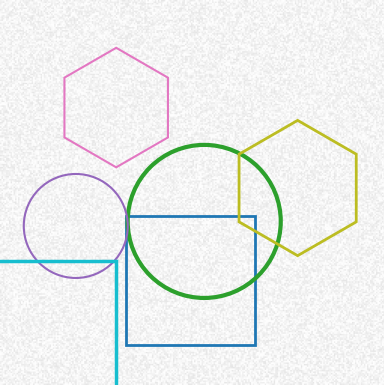[{"shape": "square", "thickness": 2, "radius": 0.84, "center": [0.495, 0.271]}, {"shape": "circle", "thickness": 3, "radius": 0.99, "center": [0.53, 0.425]}, {"shape": "circle", "thickness": 1.5, "radius": 0.68, "center": [0.197, 0.413]}, {"shape": "hexagon", "thickness": 1.5, "radius": 0.78, "center": [0.302, 0.721]}, {"shape": "hexagon", "thickness": 2, "radius": 0.88, "center": [0.773, 0.512]}, {"shape": "square", "thickness": 2.5, "radius": 0.96, "center": [0.109, 0.13]}]